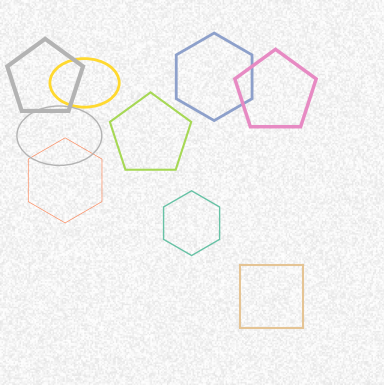[{"shape": "hexagon", "thickness": 1, "radius": 0.42, "center": [0.498, 0.42]}, {"shape": "hexagon", "thickness": 0.5, "radius": 0.55, "center": [0.169, 0.532]}, {"shape": "hexagon", "thickness": 2, "radius": 0.57, "center": [0.556, 0.801]}, {"shape": "pentagon", "thickness": 2.5, "radius": 0.56, "center": [0.716, 0.761]}, {"shape": "pentagon", "thickness": 1.5, "radius": 0.56, "center": [0.391, 0.649]}, {"shape": "oval", "thickness": 2, "radius": 0.45, "center": [0.22, 0.785]}, {"shape": "square", "thickness": 1.5, "radius": 0.41, "center": [0.704, 0.23]}, {"shape": "pentagon", "thickness": 3, "radius": 0.52, "center": [0.117, 0.796]}, {"shape": "oval", "thickness": 1, "radius": 0.55, "center": [0.154, 0.648]}]